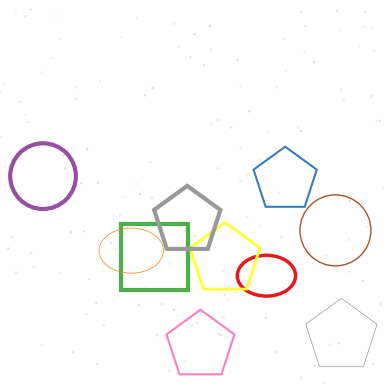[{"shape": "oval", "thickness": 2.5, "radius": 0.38, "center": [0.692, 0.284]}, {"shape": "pentagon", "thickness": 1.5, "radius": 0.43, "center": [0.741, 0.533]}, {"shape": "square", "thickness": 3, "radius": 0.43, "center": [0.401, 0.332]}, {"shape": "circle", "thickness": 3, "radius": 0.43, "center": [0.112, 0.542]}, {"shape": "oval", "thickness": 0.5, "radius": 0.42, "center": [0.341, 0.349]}, {"shape": "pentagon", "thickness": 2, "radius": 0.48, "center": [0.584, 0.327]}, {"shape": "circle", "thickness": 1, "radius": 0.46, "center": [0.871, 0.402]}, {"shape": "pentagon", "thickness": 1.5, "radius": 0.46, "center": [0.521, 0.103]}, {"shape": "pentagon", "thickness": 3, "radius": 0.45, "center": [0.486, 0.427]}, {"shape": "pentagon", "thickness": 0.5, "radius": 0.49, "center": [0.887, 0.128]}]